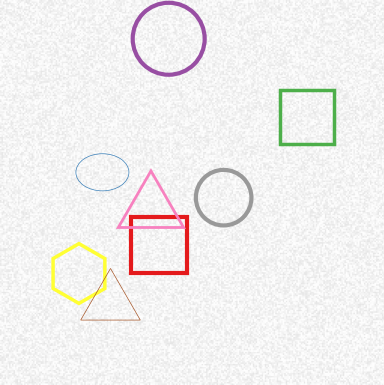[{"shape": "square", "thickness": 3, "radius": 0.36, "center": [0.414, 0.364]}, {"shape": "oval", "thickness": 0.5, "radius": 0.34, "center": [0.266, 0.552]}, {"shape": "square", "thickness": 2.5, "radius": 0.35, "center": [0.798, 0.696]}, {"shape": "circle", "thickness": 3, "radius": 0.47, "center": [0.438, 0.899]}, {"shape": "hexagon", "thickness": 2.5, "radius": 0.39, "center": [0.205, 0.29]}, {"shape": "triangle", "thickness": 0.5, "radius": 0.45, "center": [0.287, 0.213]}, {"shape": "triangle", "thickness": 2, "radius": 0.49, "center": [0.392, 0.458]}, {"shape": "circle", "thickness": 3, "radius": 0.36, "center": [0.581, 0.487]}]